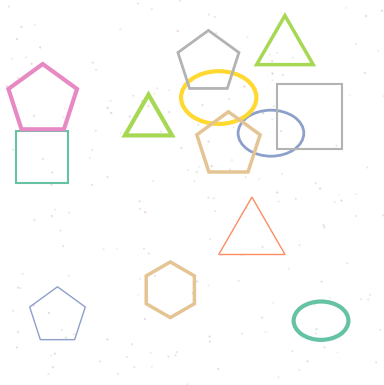[{"shape": "square", "thickness": 1.5, "radius": 0.34, "center": [0.11, 0.593]}, {"shape": "oval", "thickness": 3, "radius": 0.36, "center": [0.834, 0.167]}, {"shape": "triangle", "thickness": 1, "radius": 0.5, "center": [0.654, 0.389]}, {"shape": "pentagon", "thickness": 1, "radius": 0.38, "center": [0.149, 0.179]}, {"shape": "oval", "thickness": 2, "radius": 0.43, "center": [0.704, 0.654]}, {"shape": "pentagon", "thickness": 3, "radius": 0.47, "center": [0.111, 0.74]}, {"shape": "triangle", "thickness": 2.5, "radius": 0.42, "center": [0.74, 0.875]}, {"shape": "triangle", "thickness": 3, "radius": 0.35, "center": [0.386, 0.684]}, {"shape": "oval", "thickness": 3, "radius": 0.49, "center": [0.568, 0.747]}, {"shape": "pentagon", "thickness": 2.5, "radius": 0.43, "center": [0.593, 0.623]}, {"shape": "hexagon", "thickness": 2.5, "radius": 0.36, "center": [0.442, 0.247]}, {"shape": "square", "thickness": 1.5, "radius": 0.42, "center": [0.804, 0.698]}, {"shape": "pentagon", "thickness": 2, "radius": 0.42, "center": [0.541, 0.838]}]